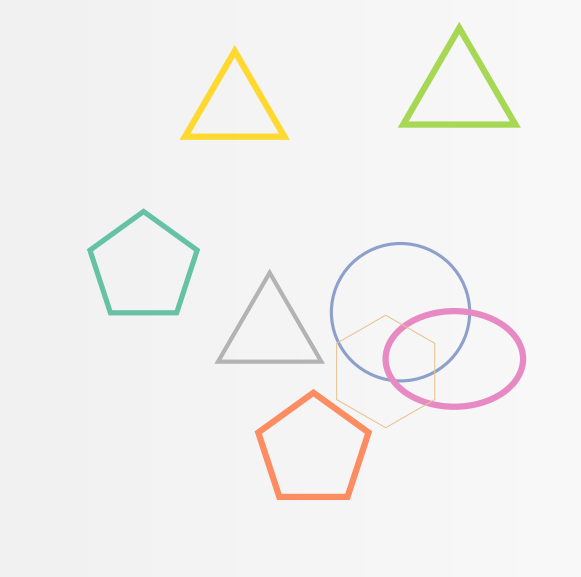[{"shape": "pentagon", "thickness": 2.5, "radius": 0.48, "center": [0.247, 0.536]}, {"shape": "pentagon", "thickness": 3, "radius": 0.5, "center": [0.539, 0.219]}, {"shape": "circle", "thickness": 1.5, "radius": 0.59, "center": [0.689, 0.459]}, {"shape": "oval", "thickness": 3, "radius": 0.59, "center": [0.782, 0.378]}, {"shape": "triangle", "thickness": 3, "radius": 0.56, "center": [0.79, 0.839]}, {"shape": "triangle", "thickness": 3, "radius": 0.49, "center": [0.404, 0.812]}, {"shape": "hexagon", "thickness": 0.5, "radius": 0.49, "center": [0.664, 0.356]}, {"shape": "triangle", "thickness": 2, "radius": 0.51, "center": [0.464, 0.424]}]